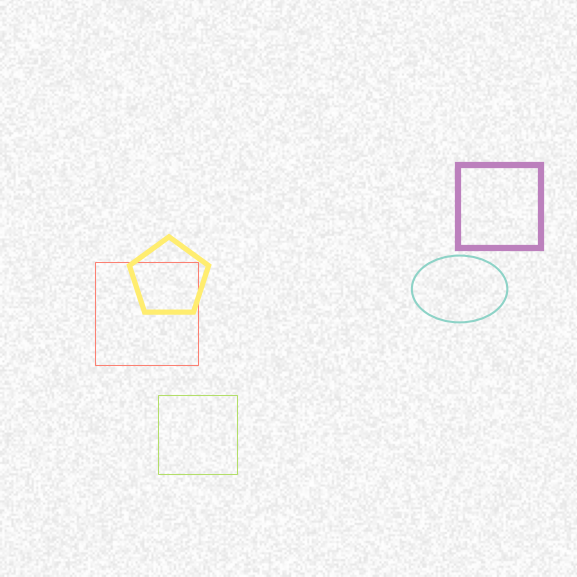[{"shape": "oval", "thickness": 1, "radius": 0.41, "center": [0.796, 0.499]}, {"shape": "square", "thickness": 0.5, "radius": 0.45, "center": [0.253, 0.456]}, {"shape": "square", "thickness": 0.5, "radius": 0.34, "center": [0.341, 0.247]}, {"shape": "square", "thickness": 3, "radius": 0.36, "center": [0.865, 0.642]}, {"shape": "pentagon", "thickness": 2.5, "radius": 0.36, "center": [0.293, 0.517]}]